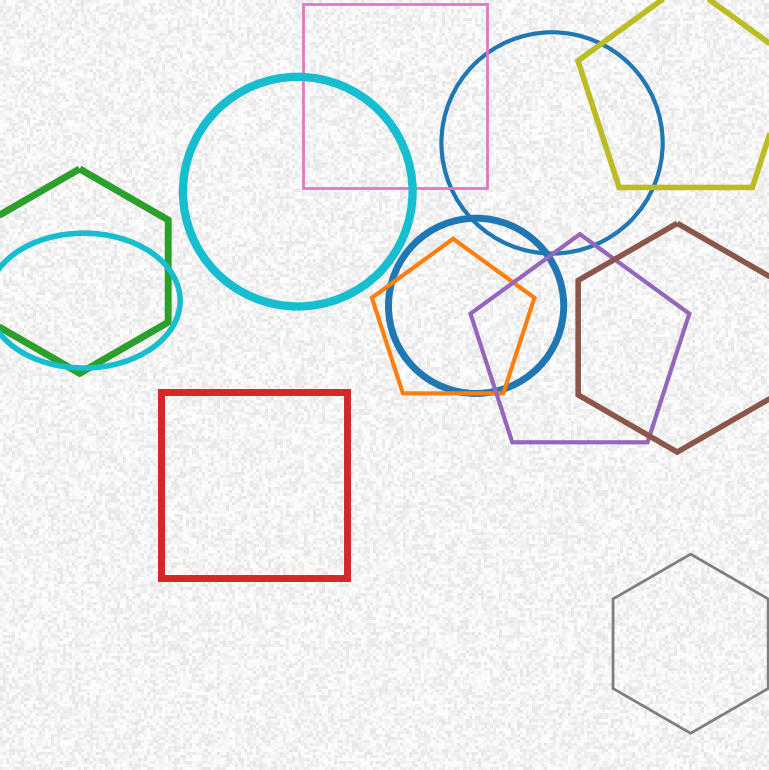[{"shape": "circle", "thickness": 2.5, "radius": 0.57, "center": [0.618, 0.603]}, {"shape": "circle", "thickness": 1.5, "radius": 0.72, "center": [0.717, 0.814]}, {"shape": "pentagon", "thickness": 1.5, "radius": 0.55, "center": [0.588, 0.579]}, {"shape": "hexagon", "thickness": 2.5, "radius": 0.66, "center": [0.103, 0.648]}, {"shape": "square", "thickness": 2.5, "radius": 0.6, "center": [0.329, 0.37]}, {"shape": "pentagon", "thickness": 1.5, "radius": 0.75, "center": [0.753, 0.546]}, {"shape": "hexagon", "thickness": 2, "radius": 0.74, "center": [0.88, 0.561]}, {"shape": "square", "thickness": 1, "radius": 0.6, "center": [0.513, 0.876]}, {"shape": "hexagon", "thickness": 1, "radius": 0.58, "center": [0.897, 0.164]}, {"shape": "pentagon", "thickness": 2, "radius": 0.74, "center": [0.891, 0.876]}, {"shape": "oval", "thickness": 2, "radius": 0.63, "center": [0.109, 0.61]}, {"shape": "circle", "thickness": 3, "radius": 0.75, "center": [0.387, 0.751]}]